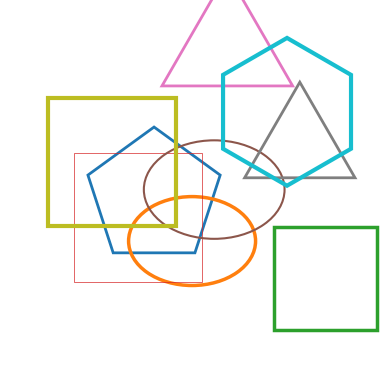[{"shape": "pentagon", "thickness": 2, "radius": 0.9, "center": [0.4, 0.489]}, {"shape": "oval", "thickness": 2.5, "radius": 0.82, "center": [0.499, 0.374]}, {"shape": "square", "thickness": 2.5, "radius": 0.67, "center": [0.846, 0.278]}, {"shape": "square", "thickness": 0.5, "radius": 0.84, "center": [0.358, 0.434]}, {"shape": "oval", "thickness": 1.5, "radius": 0.91, "center": [0.556, 0.508]}, {"shape": "triangle", "thickness": 2, "radius": 0.98, "center": [0.59, 0.875]}, {"shape": "triangle", "thickness": 2, "radius": 0.83, "center": [0.779, 0.621]}, {"shape": "square", "thickness": 3, "radius": 0.83, "center": [0.292, 0.58]}, {"shape": "hexagon", "thickness": 3, "radius": 0.96, "center": [0.746, 0.71]}]